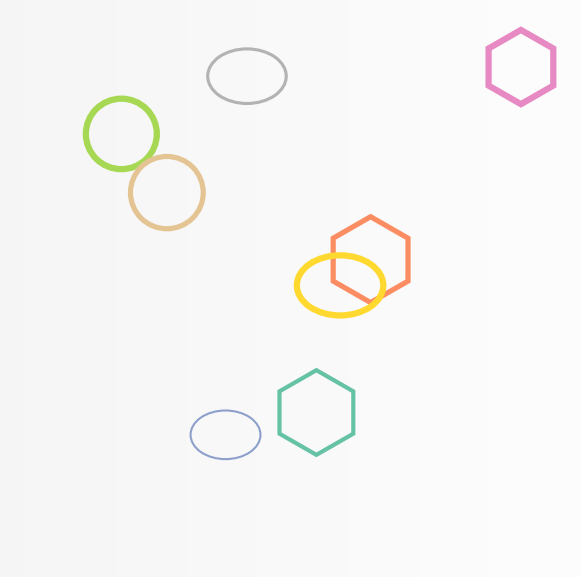[{"shape": "hexagon", "thickness": 2, "radius": 0.37, "center": [0.544, 0.285]}, {"shape": "hexagon", "thickness": 2.5, "radius": 0.37, "center": [0.638, 0.55]}, {"shape": "oval", "thickness": 1, "radius": 0.3, "center": [0.388, 0.246]}, {"shape": "hexagon", "thickness": 3, "radius": 0.32, "center": [0.896, 0.883]}, {"shape": "circle", "thickness": 3, "radius": 0.31, "center": [0.209, 0.767]}, {"shape": "oval", "thickness": 3, "radius": 0.37, "center": [0.585, 0.505]}, {"shape": "circle", "thickness": 2.5, "radius": 0.31, "center": [0.287, 0.666]}, {"shape": "oval", "thickness": 1.5, "radius": 0.34, "center": [0.425, 0.867]}]